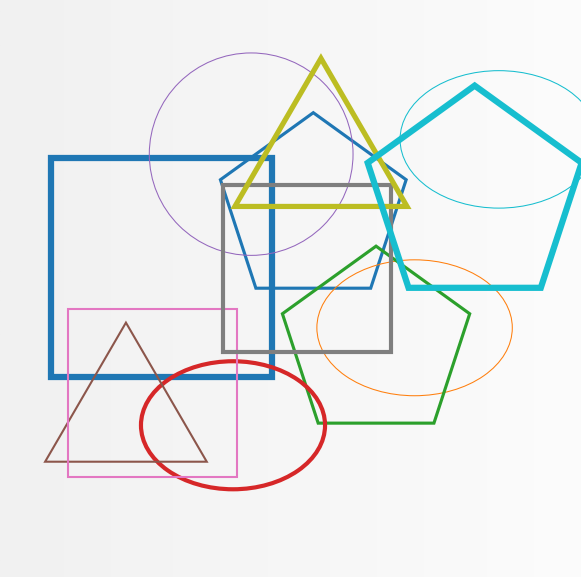[{"shape": "pentagon", "thickness": 1.5, "radius": 0.84, "center": [0.539, 0.636]}, {"shape": "square", "thickness": 3, "radius": 0.95, "center": [0.278, 0.536]}, {"shape": "oval", "thickness": 0.5, "radius": 0.84, "center": [0.713, 0.432]}, {"shape": "pentagon", "thickness": 1.5, "radius": 0.85, "center": [0.647, 0.403]}, {"shape": "oval", "thickness": 2, "radius": 0.79, "center": [0.401, 0.263]}, {"shape": "circle", "thickness": 0.5, "radius": 0.88, "center": [0.432, 0.732]}, {"shape": "triangle", "thickness": 1, "radius": 0.8, "center": [0.217, 0.28]}, {"shape": "square", "thickness": 1, "radius": 0.73, "center": [0.263, 0.319]}, {"shape": "square", "thickness": 2, "radius": 0.72, "center": [0.528, 0.534]}, {"shape": "triangle", "thickness": 2.5, "radius": 0.85, "center": [0.552, 0.727]}, {"shape": "pentagon", "thickness": 3, "radius": 0.97, "center": [0.817, 0.657]}, {"shape": "oval", "thickness": 0.5, "radius": 0.85, "center": [0.858, 0.758]}]